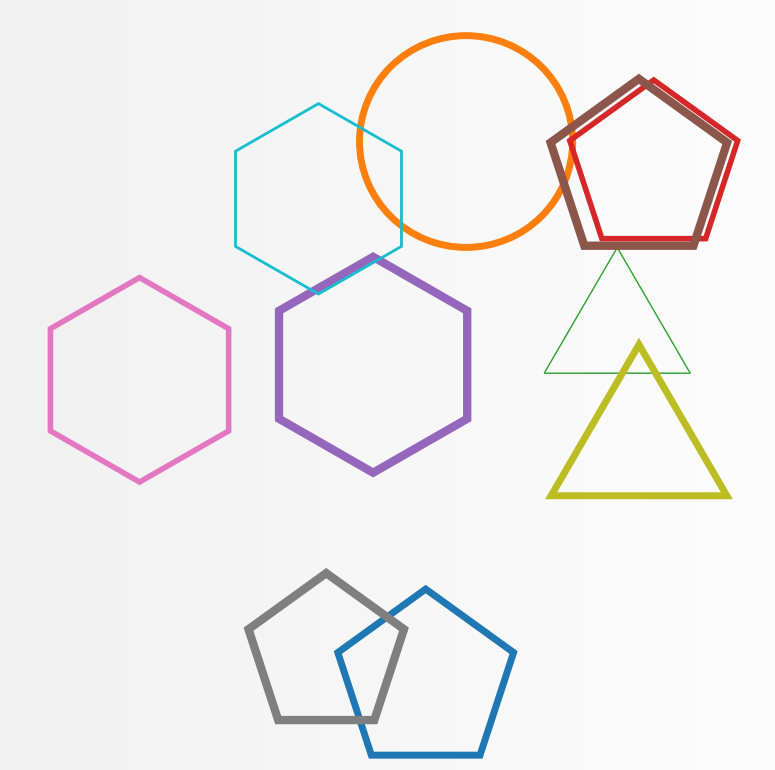[{"shape": "pentagon", "thickness": 2.5, "radius": 0.6, "center": [0.549, 0.116]}, {"shape": "circle", "thickness": 2.5, "radius": 0.69, "center": [0.601, 0.816]}, {"shape": "triangle", "thickness": 0.5, "radius": 0.54, "center": [0.796, 0.57]}, {"shape": "pentagon", "thickness": 2, "radius": 0.57, "center": [0.844, 0.782]}, {"shape": "hexagon", "thickness": 3, "radius": 0.7, "center": [0.481, 0.526]}, {"shape": "pentagon", "thickness": 3, "radius": 0.6, "center": [0.824, 0.778]}, {"shape": "hexagon", "thickness": 2, "radius": 0.66, "center": [0.18, 0.507]}, {"shape": "pentagon", "thickness": 3, "radius": 0.53, "center": [0.421, 0.15]}, {"shape": "triangle", "thickness": 2.5, "radius": 0.65, "center": [0.824, 0.422]}, {"shape": "hexagon", "thickness": 1, "radius": 0.62, "center": [0.411, 0.742]}]